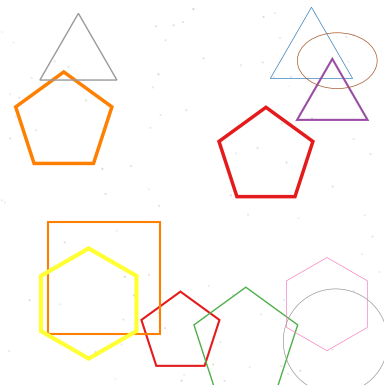[{"shape": "pentagon", "thickness": 2.5, "radius": 0.64, "center": [0.691, 0.593]}, {"shape": "pentagon", "thickness": 1.5, "radius": 0.53, "center": [0.469, 0.136]}, {"shape": "triangle", "thickness": 0.5, "radius": 0.62, "center": [0.809, 0.858]}, {"shape": "pentagon", "thickness": 1, "radius": 0.71, "center": [0.639, 0.112]}, {"shape": "triangle", "thickness": 1.5, "radius": 0.53, "center": [0.863, 0.741]}, {"shape": "square", "thickness": 1.5, "radius": 0.73, "center": [0.27, 0.278]}, {"shape": "pentagon", "thickness": 2.5, "radius": 0.66, "center": [0.166, 0.682]}, {"shape": "hexagon", "thickness": 3, "radius": 0.72, "center": [0.23, 0.212]}, {"shape": "oval", "thickness": 0.5, "radius": 0.52, "center": [0.876, 0.842]}, {"shape": "hexagon", "thickness": 0.5, "radius": 0.61, "center": [0.849, 0.21]}, {"shape": "circle", "thickness": 0.5, "radius": 0.68, "center": [0.872, 0.114]}, {"shape": "triangle", "thickness": 1, "radius": 0.58, "center": [0.204, 0.85]}]